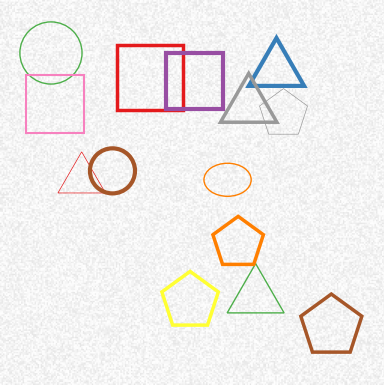[{"shape": "triangle", "thickness": 0.5, "radius": 0.36, "center": [0.212, 0.534]}, {"shape": "square", "thickness": 2.5, "radius": 0.42, "center": [0.39, 0.798]}, {"shape": "triangle", "thickness": 3, "radius": 0.41, "center": [0.718, 0.818]}, {"shape": "triangle", "thickness": 1, "radius": 0.43, "center": [0.664, 0.23]}, {"shape": "circle", "thickness": 1, "radius": 0.4, "center": [0.132, 0.862]}, {"shape": "square", "thickness": 3, "radius": 0.37, "center": [0.504, 0.79]}, {"shape": "pentagon", "thickness": 2.5, "radius": 0.34, "center": [0.619, 0.369]}, {"shape": "oval", "thickness": 1, "radius": 0.31, "center": [0.591, 0.533]}, {"shape": "pentagon", "thickness": 2.5, "radius": 0.39, "center": [0.494, 0.218]}, {"shape": "circle", "thickness": 3, "radius": 0.29, "center": [0.292, 0.556]}, {"shape": "pentagon", "thickness": 2.5, "radius": 0.42, "center": [0.861, 0.153]}, {"shape": "square", "thickness": 1.5, "radius": 0.37, "center": [0.143, 0.73]}, {"shape": "triangle", "thickness": 2.5, "radius": 0.42, "center": [0.646, 0.725]}, {"shape": "pentagon", "thickness": 0.5, "radius": 0.33, "center": [0.736, 0.704]}]